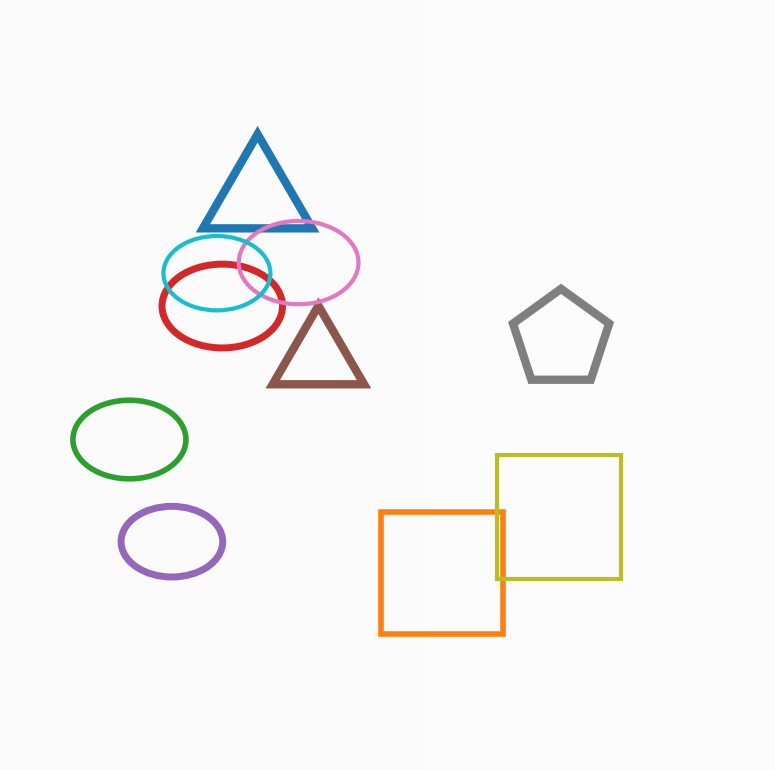[{"shape": "triangle", "thickness": 3, "radius": 0.41, "center": [0.332, 0.744]}, {"shape": "square", "thickness": 2, "radius": 0.4, "center": [0.57, 0.256]}, {"shape": "oval", "thickness": 2, "radius": 0.36, "center": [0.167, 0.429]}, {"shape": "oval", "thickness": 2.5, "radius": 0.39, "center": [0.287, 0.603]}, {"shape": "oval", "thickness": 2.5, "radius": 0.33, "center": [0.222, 0.297]}, {"shape": "triangle", "thickness": 3, "radius": 0.34, "center": [0.411, 0.535]}, {"shape": "oval", "thickness": 1.5, "radius": 0.39, "center": [0.385, 0.659]}, {"shape": "pentagon", "thickness": 3, "radius": 0.33, "center": [0.724, 0.56]}, {"shape": "square", "thickness": 1.5, "radius": 0.4, "center": [0.721, 0.328]}, {"shape": "oval", "thickness": 1.5, "radius": 0.34, "center": [0.28, 0.645]}]